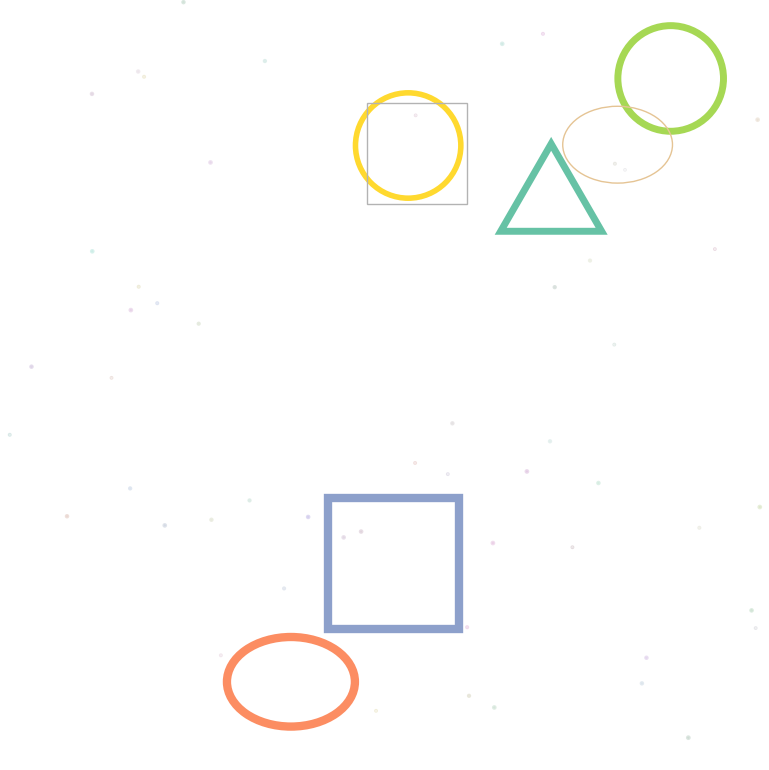[{"shape": "triangle", "thickness": 2.5, "radius": 0.38, "center": [0.716, 0.737]}, {"shape": "oval", "thickness": 3, "radius": 0.42, "center": [0.378, 0.115]}, {"shape": "square", "thickness": 3, "radius": 0.43, "center": [0.511, 0.268]}, {"shape": "circle", "thickness": 2.5, "radius": 0.34, "center": [0.871, 0.898]}, {"shape": "circle", "thickness": 2, "radius": 0.34, "center": [0.53, 0.811]}, {"shape": "oval", "thickness": 0.5, "radius": 0.36, "center": [0.802, 0.812]}, {"shape": "square", "thickness": 0.5, "radius": 0.33, "center": [0.542, 0.801]}]